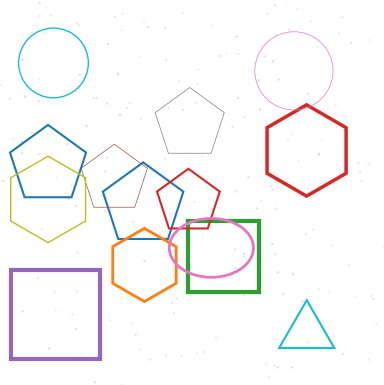[{"shape": "pentagon", "thickness": 1.5, "radius": 0.52, "center": [0.125, 0.572]}, {"shape": "pentagon", "thickness": 1.5, "radius": 0.55, "center": [0.372, 0.468]}, {"shape": "hexagon", "thickness": 2, "radius": 0.48, "center": [0.375, 0.312]}, {"shape": "square", "thickness": 3, "radius": 0.46, "center": [0.58, 0.334]}, {"shape": "pentagon", "thickness": 1.5, "radius": 0.43, "center": [0.489, 0.476]}, {"shape": "hexagon", "thickness": 2.5, "radius": 0.59, "center": [0.796, 0.609]}, {"shape": "square", "thickness": 3, "radius": 0.58, "center": [0.144, 0.183]}, {"shape": "pentagon", "thickness": 0.5, "radius": 0.45, "center": [0.297, 0.535]}, {"shape": "oval", "thickness": 2, "radius": 0.55, "center": [0.549, 0.356]}, {"shape": "circle", "thickness": 0.5, "radius": 0.51, "center": [0.763, 0.816]}, {"shape": "pentagon", "thickness": 0.5, "radius": 0.47, "center": [0.493, 0.678]}, {"shape": "hexagon", "thickness": 1, "radius": 0.56, "center": [0.125, 0.482]}, {"shape": "circle", "thickness": 1, "radius": 0.45, "center": [0.139, 0.836]}, {"shape": "triangle", "thickness": 1.5, "radius": 0.41, "center": [0.797, 0.137]}]